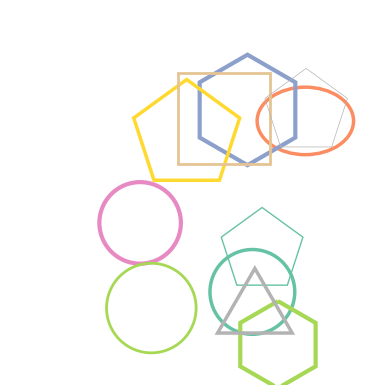[{"shape": "pentagon", "thickness": 1, "radius": 0.56, "center": [0.681, 0.35]}, {"shape": "circle", "thickness": 2.5, "radius": 0.55, "center": [0.655, 0.242]}, {"shape": "oval", "thickness": 2.5, "radius": 0.63, "center": [0.793, 0.686]}, {"shape": "hexagon", "thickness": 3, "radius": 0.72, "center": [0.643, 0.714]}, {"shape": "circle", "thickness": 3, "radius": 0.53, "center": [0.364, 0.421]}, {"shape": "hexagon", "thickness": 3, "radius": 0.56, "center": [0.722, 0.105]}, {"shape": "circle", "thickness": 2, "radius": 0.58, "center": [0.393, 0.2]}, {"shape": "pentagon", "thickness": 2.5, "radius": 0.72, "center": [0.485, 0.649]}, {"shape": "square", "thickness": 2, "radius": 0.59, "center": [0.582, 0.692]}, {"shape": "triangle", "thickness": 2.5, "radius": 0.56, "center": [0.662, 0.191]}, {"shape": "pentagon", "thickness": 0.5, "radius": 0.56, "center": [0.795, 0.71]}]